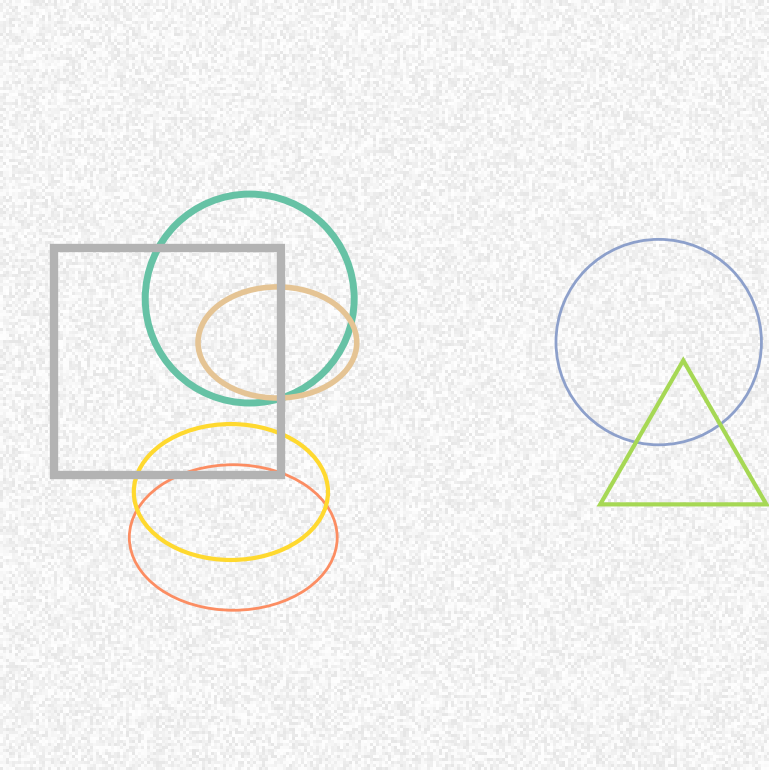[{"shape": "circle", "thickness": 2.5, "radius": 0.68, "center": [0.324, 0.612]}, {"shape": "oval", "thickness": 1, "radius": 0.67, "center": [0.303, 0.302]}, {"shape": "circle", "thickness": 1, "radius": 0.67, "center": [0.855, 0.556]}, {"shape": "triangle", "thickness": 1.5, "radius": 0.62, "center": [0.887, 0.407]}, {"shape": "oval", "thickness": 1.5, "radius": 0.63, "center": [0.3, 0.361]}, {"shape": "oval", "thickness": 2, "radius": 0.52, "center": [0.36, 0.555]}, {"shape": "square", "thickness": 3, "radius": 0.74, "center": [0.218, 0.531]}]